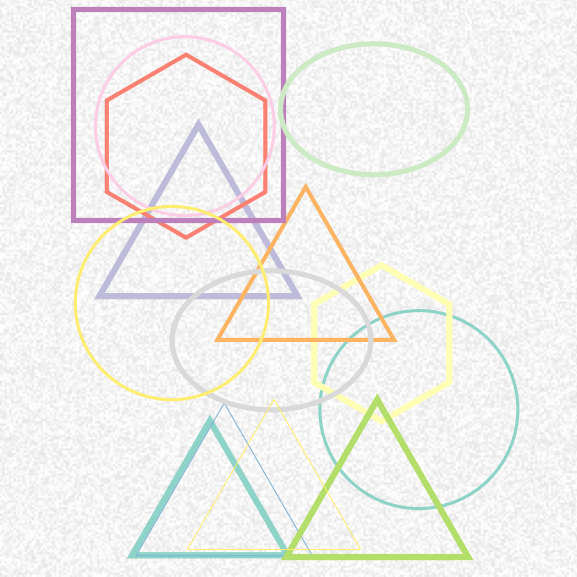[{"shape": "triangle", "thickness": 3, "radius": 0.78, "center": [0.363, 0.115]}, {"shape": "circle", "thickness": 1.5, "radius": 0.86, "center": [0.725, 0.29]}, {"shape": "hexagon", "thickness": 3, "radius": 0.68, "center": [0.661, 0.405]}, {"shape": "triangle", "thickness": 3, "radius": 0.99, "center": [0.344, 0.585]}, {"shape": "hexagon", "thickness": 2, "radius": 0.79, "center": [0.322, 0.746]}, {"shape": "triangle", "thickness": 0.5, "radius": 0.88, "center": [0.388, 0.125]}, {"shape": "triangle", "thickness": 2, "radius": 0.88, "center": [0.529, 0.499]}, {"shape": "triangle", "thickness": 3, "radius": 0.91, "center": [0.653, 0.125]}, {"shape": "circle", "thickness": 1.5, "radius": 0.77, "center": [0.32, 0.781]}, {"shape": "oval", "thickness": 2.5, "radius": 0.86, "center": [0.47, 0.41]}, {"shape": "square", "thickness": 2.5, "radius": 0.91, "center": [0.308, 0.801]}, {"shape": "oval", "thickness": 2.5, "radius": 0.81, "center": [0.648, 0.81]}, {"shape": "triangle", "thickness": 0.5, "radius": 0.87, "center": [0.474, 0.134]}, {"shape": "circle", "thickness": 1.5, "radius": 0.84, "center": [0.298, 0.474]}]